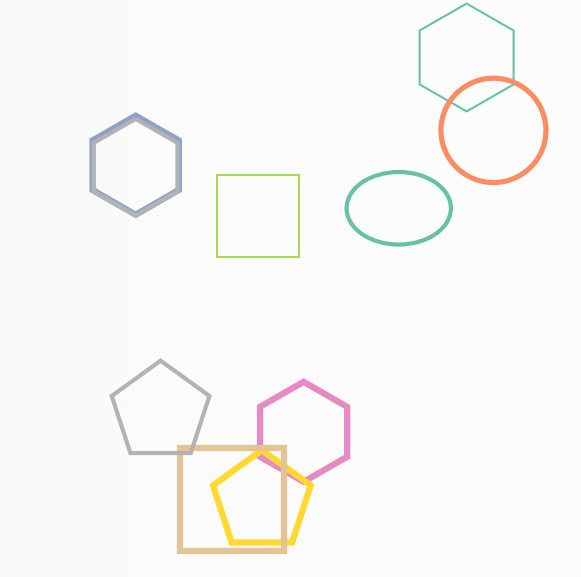[{"shape": "oval", "thickness": 2, "radius": 0.45, "center": [0.686, 0.638]}, {"shape": "hexagon", "thickness": 1, "radius": 0.47, "center": [0.803, 0.9]}, {"shape": "circle", "thickness": 2.5, "radius": 0.45, "center": [0.849, 0.773]}, {"shape": "hexagon", "thickness": 3, "radius": 0.43, "center": [0.233, 0.713]}, {"shape": "hexagon", "thickness": 3, "radius": 0.43, "center": [0.522, 0.251]}, {"shape": "square", "thickness": 1, "radius": 0.35, "center": [0.444, 0.625]}, {"shape": "pentagon", "thickness": 3, "radius": 0.44, "center": [0.451, 0.131]}, {"shape": "square", "thickness": 3, "radius": 0.45, "center": [0.399, 0.134]}, {"shape": "hexagon", "thickness": 2, "radius": 0.42, "center": [0.233, 0.71]}, {"shape": "pentagon", "thickness": 2, "radius": 0.44, "center": [0.276, 0.286]}]